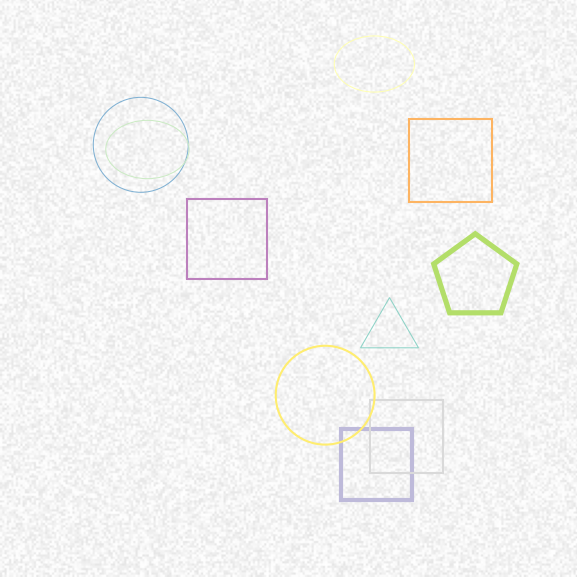[{"shape": "triangle", "thickness": 0.5, "radius": 0.29, "center": [0.674, 0.426]}, {"shape": "oval", "thickness": 0.5, "radius": 0.35, "center": [0.648, 0.888]}, {"shape": "square", "thickness": 2, "radius": 0.31, "center": [0.652, 0.195]}, {"shape": "circle", "thickness": 0.5, "radius": 0.41, "center": [0.244, 0.748]}, {"shape": "square", "thickness": 1, "radius": 0.36, "center": [0.78, 0.721]}, {"shape": "pentagon", "thickness": 2.5, "radius": 0.38, "center": [0.823, 0.519]}, {"shape": "square", "thickness": 1, "radius": 0.32, "center": [0.704, 0.243]}, {"shape": "square", "thickness": 1, "radius": 0.35, "center": [0.393, 0.585]}, {"shape": "oval", "thickness": 0.5, "radius": 0.36, "center": [0.255, 0.74]}, {"shape": "circle", "thickness": 1, "radius": 0.43, "center": [0.563, 0.315]}]